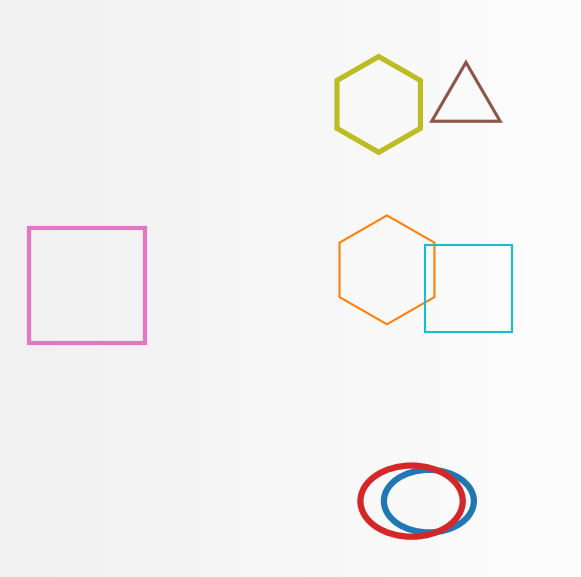[{"shape": "oval", "thickness": 3, "radius": 0.39, "center": [0.738, 0.131]}, {"shape": "hexagon", "thickness": 1, "radius": 0.47, "center": [0.666, 0.532]}, {"shape": "oval", "thickness": 3, "radius": 0.44, "center": [0.708, 0.131]}, {"shape": "triangle", "thickness": 1.5, "radius": 0.34, "center": [0.802, 0.823]}, {"shape": "square", "thickness": 2, "radius": 0.5, "center": [0.149, 0.506]}, {"shape": "hexagon", "thickness": 2.5, "radius": 0.41, "center": [0.652, 0.818]}, {"shape": "square", "thickness": 1, "radius": 0.37, "center": [0.805, 0.5]}]